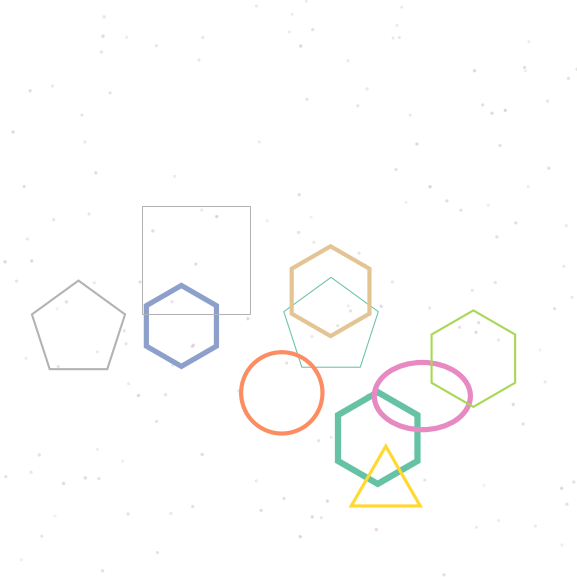[{"shape": "pentagon", "thickness": 0.5, "radius": 0.43, "center": [0.573, 0.433]}, {"shape": "hexagon", "thickness": 3, "radius": 0.4, "center": [0.654, 0.241]}, {"shape": "circle", "thickness": 2, "radius": 0.35, "center": [0.488, 0.319]}, {"shape": "hexagon", "thickness": 2.5, "radius": 0.35, "center": [0.314, 0.435]}, {"shape": "oval", "thickness": 2.5, "radius": 0.42, "center": [0.731, 0.313]}, {"shape": "hexagon", "thickness": 1, "radius": 0.42, "center": [0.82, 0.378]}, {"shape": "triangle", "thickness": 1.5, "radius": 0.34, "center": [0.668, 0.158]}, {"shape": "hexagon", "thickness": 2, "radius": 0.39, "center": [0.572, 0.495]}, {"shape": "square", "thickness": 0.5, "radius": 0.47, "center": [0.339, 0.548]}, {"shape": "pentagon", "thickness": 1, "radius": 0.42, "center": [0.136, 0.428]}]